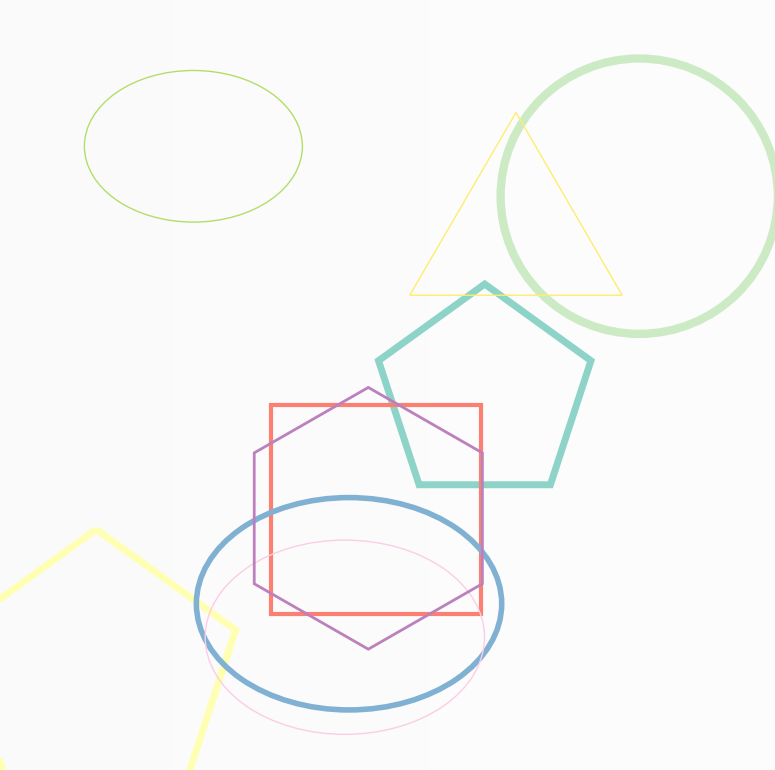[{"shape": "pentagon", "thickness": 2.5, "radius": 0.72, "center": [0.625, 0.487]}, {"shape": "pentagon", "thickness": 2.5, "radius": 0.95, "center": [0.124, 0.123]}, {"shape": "square", "thickness": 1.5, "radius": 0.68, "center": [0.485, 0.339]}, {"shape": "oval", "thickness": 2, "radius": 0.98, "center": [0.45, 0.216]}, {"shape": "oval", "thickness": 0.5, "radius": 0.7, "center": [0.25, 0.81]}, {"shape": "oval", "thickness": 0.5, "radius": 0.9, "center": [0.445, 0.172]}, {"shape": "hexagon", "thickness": 1, "radius": 0.85, "center": [0.475, 0.327]}, {"shape": "circle", "thickness": 3, "radius": 0.89, "center": [0.825, 0.745]}, {"shape": "triangle", "thickness": 0.5, "radius": 0.79, "center": [0.666, 0.696]}]